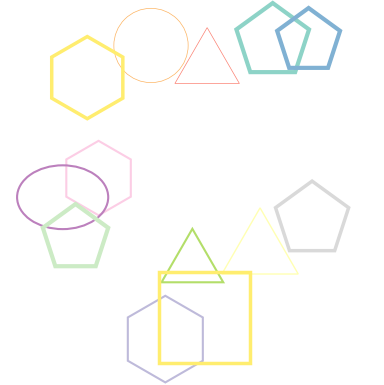[{"shape": "pentagon", "thickness": 3, "radius": 0.5, "center": [0.708, 0.893]}, {"shape": "triangle", "thickness": 1, "radius": 0.57, "center": [0.675, 0.346]}, {"shape": "hexagon", "thickness": 1.5, "radius": 0.56, "center": [0.429, 0.119]}, {"shape": "triangle", "thickness": 0.5, "radius": 0.48, "center": [0.538, 0.832]}, {"shape": "pentagon", "thickness": 3, "radius": 0.43, "center": [0.802, 0.893]}, {"shape": "circle", "thickness": 0.5, "radius": 0.48, "center": [0.392, 0.882]}, {"shape": "triangle", "thickness": 1.5, "radius": 0.46, "center": [0.5, 0.313]}, {"shape": "hexagon", "thickness": 1.5, "radius": 0.48, "center": [0.256, 0.537]}, {"shape": "pentagon", "thickness": 2.5, "radius": 0.5, "center": [0.811, 0.43]}, {"shape": "oval", "thickness": 1.5, "radius": 0.59, "center": [0.163, 0.488]}, {"shape": "pentagon", "thickness": 3, "radius": 0.45, "center": [0.196, 0.381]}, {"shape": "square", "thickness": 2.5, "radius": 0.59, "center": [0.531, 0.175]}, {"shape": "hexagon", "thickness": 2.5, "radius": 0.53, "center": [0.227, 0.798]}]